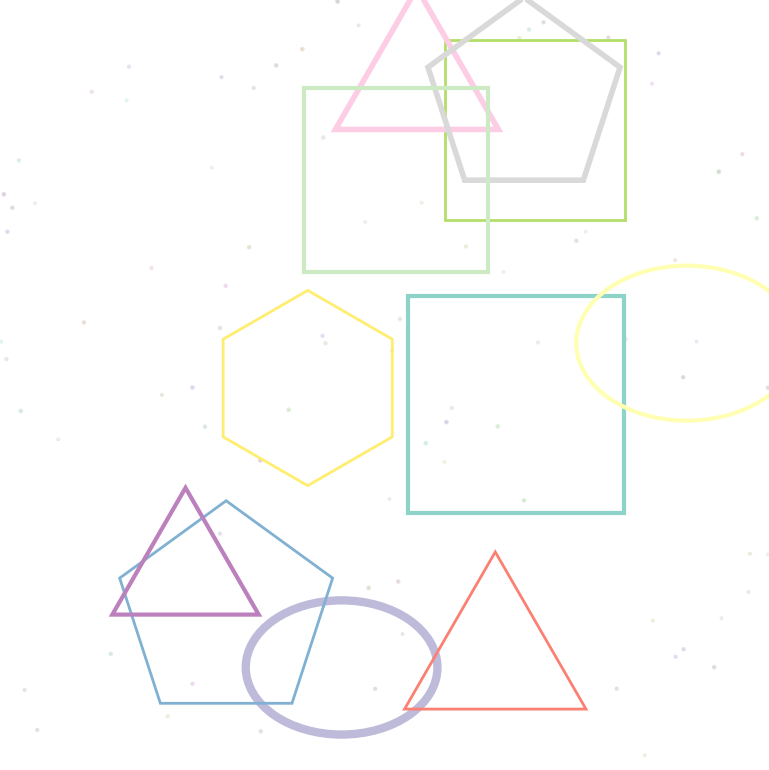[{"shape": "square", "thickness": 1.5, "radius": 0.7, "center": [0.67, 0.475]}, {"shape": "oval", "thickness": 1.5, "radius": 0.72, "center": [0.892, 0.554]}, {"shape": "oval", "thickness": 3, "radius": 0.62, "center": [0.444, 0.133]}, {"shape": "triangle", "thickness": 1, "radius": 0.68, "center": [0.643, 0.147]}, {"shape": "pentagon", "thickness": 1, "radius": 0.73, "center": [0.294, 0.204]}, {"shape": "square", "thickness": 1, "radius": 0.58, "center": [0.695, 0.831]}, {"shape": "triangle", "thickness": 2, "radius": 0.61, "center": [0.541, 0.893]}, {"shape": "pentagon", "thickness": 2, "radius": 0.66, "center": [0.681, 0.872]}, {"shape": "triangle", "thickness": 1.5, "radius": 0.55, "center": [0.241, 0.257]}, {"shape": "square", "thickness": 1.5, "radius": 0.6, "center": [0.514, 0.766]}, {"shape": "hexagon", "thickness": 1, "radius": 0.63, "center": [0.4, 0.496]}]